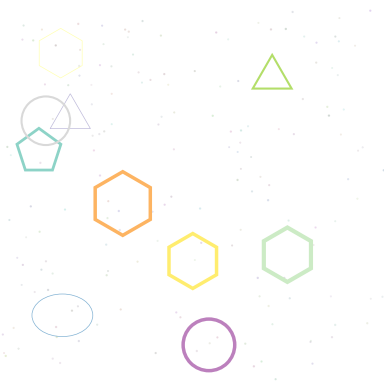[{"shape": "pentagon", "thickness": 2, "radius": 0.3, "center": [0.101, 0.607]}, {"shape": "hexagon", "thickness": 0.5, "radius": 0.32, "center": [0.158, 0.862]}, {"shape": "triangle", "thickness": 0.5, "radius": 0.3, "center": [0.183, 0.696]}, {"shape": "oval", "thickness": 0.5, "radius": 0.4, "center": [0.162, 0.181]}, {"shape": "hexagon", "thickness": 2.5, "radius": 0.41, "center": [0.319, 0.471]}, {"shape": "triangle", "thickness": 1.5, "radius": 0.29, "center": [0.707, 0.799]}, {"shape": "circle", "thickness": 1.5, "radius": 0.32, "center": [0.119, 0.686]}, {"shape": "circle", "thickness": 2.5, "radius": 0.34, "center": [0.543, 0.104]}, {"shape": "hexagon", "thickness": 3, "radius": 0.35, "center": [0.746, 0.338]}, {"shape": "hexagon", "thickness": 2.5, "radius": 0.36, "center": [0.501, 0.322]}]